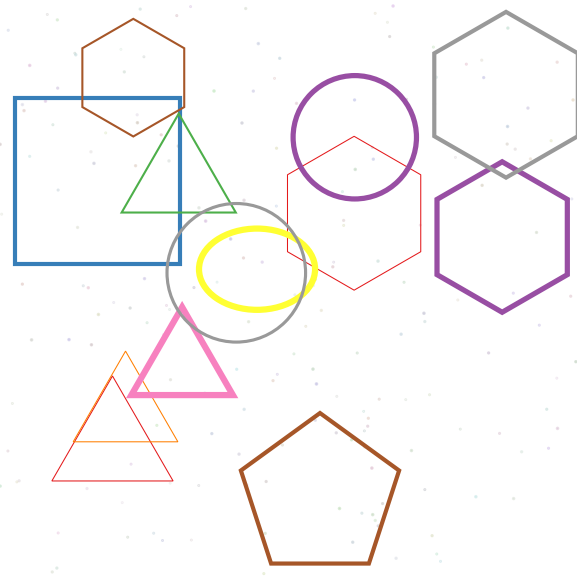[{"shape": "hexagon", "thickness": 0.5, "radius": 0.67, "center": [0.613, 0.63]}, {"shape": "triangle", "thickness": 0.5, "radius": 0.61, "center": [0.195, 0.227]}, {"shape": "square", "thickness": 2, "radius": 0.72, "center": [0.169, 0.686]}, {"shape": "triangle", "thickness": 1, "radius": 0.57, "center": [0.309, 0.688]}, {"shape": "circle", "thickness": 2.5, "radius": 0.53, "center": [0.614, 0.761]}, {"shape": "hexagon", "thickness": 2.5, "radius": 0.65, "center": [0.87, 0.589]}, {"shape": "triangle", "thickness": 0.5, "radius": 0.52, "center": [0.217, 0.286]}, {"shape": "oval", "thickness": 3, "radius": 0.5, "center": [0.445, 0.533]}, {"shape": "pentagon", "thickness": 2, "radius": 0.72, "center": [0.554, 0.14]}, {"shape": "hexagon", "thickness": 1, "radius": 0.51, "center": [0.231, 0.865]}, {"shape": "triangle", "thickness": 3, "radius": 0.51, "center": [0.315, 0.366]}, {"shape": "hexagon", "thickness": 2, "radius": 0.72, "center": [0.876, 0.835]}, {"shape": "circle", "thickness": 1.5, "radius": 0.6, "center": [0.409, 0.527]}]